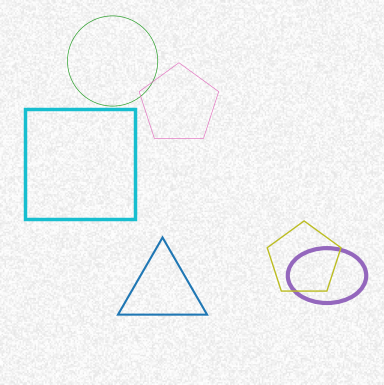[{"shape": "triangle", "thickness": 1.5, "radius": 0.67, "center": [0.422, 0.25]}, {"shape": "circle", "thickness": 0.5, "radius": 0.59, "center": [0.292, 0.842]}, {"shape": "oval", "thickness": 3, "radius": 0.51, "center": [0.849, 0.284]}, {"shape": "pentagon", "thickness": 0.5, "radius": 0.54, "center": [0.465, 0.728]}, {"shape": "pentagon", "thickness": 1, "radius": 0.5, "center": [0.79, 0.325]}, {"shape": "square", "thickness": 2.5, "radius": 0.71, "center": [0.207, 0.574]}]